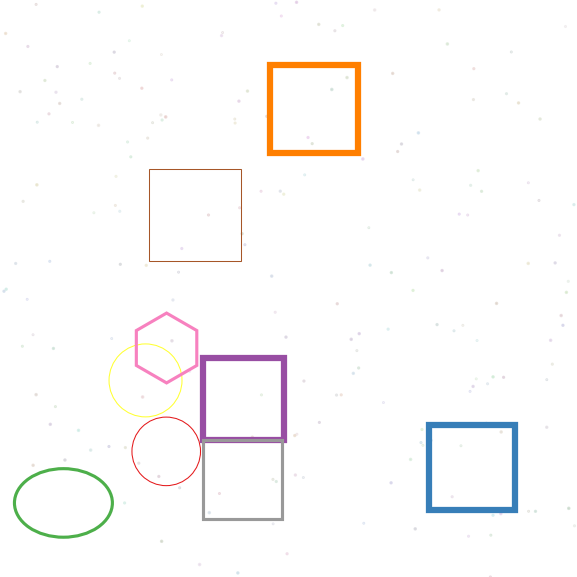[{"shape": "circle", "thickness": 0.5, "radius": 0.3, "center": [0.288, 0.218]}, {"shape": "square", "thickness": 3, "radius": 0.37, "center": [0.817, 0.189]}, {"shape": "oval", "thickness": 1.5, "radius": 0.42, "center": [0.11, 0.128]}, {"shape": "square", "thickness": 3, "radius": 0.35, "center": [0.421, 0.309]}, {"shape": "square", "thickness": 3, "radius": 0.38, "center": [0.544, 0.811]}, {"shape": "circle", "thickness": 0.5, "radius": 0.32, "center": [0.252, 0.34]}, {"shape": "square", "thickness": 0.5, "radius": 0.4, "center": [0.338, 0.627]}, {"shape": "hexagon", "thickness": 1.5, "radius": 0.3, "center": [0.288, 0.397]}, {"shape": "square", "thickness": 1.5, "radius": 0.34, "center": [0.42, 0.169]}]